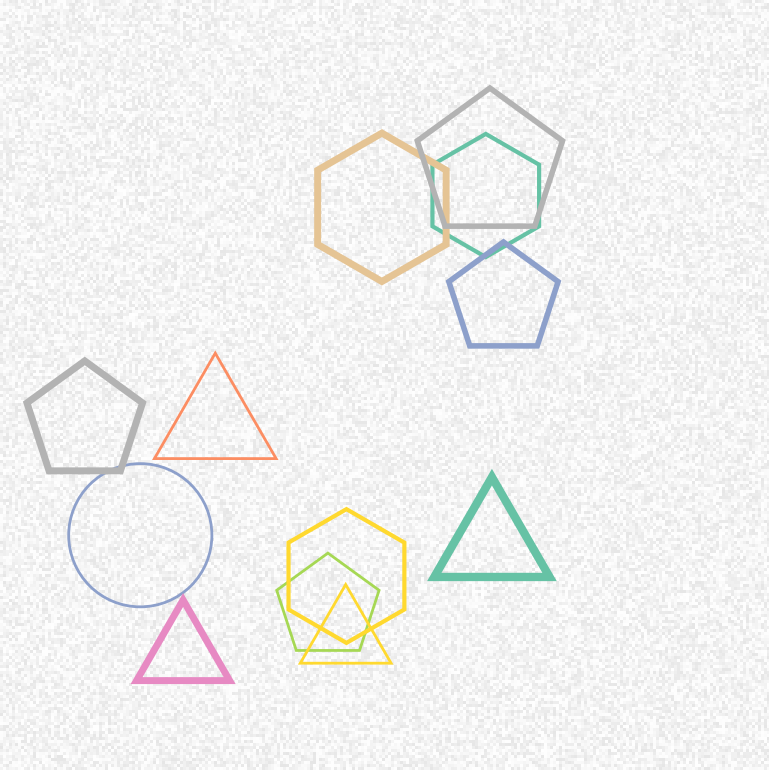[{"shape": "hexagon", "thickness": 1.5, "radius": 0.4, "center": [0.631, 0.746]}, {"shape": "triangle", "thickness": 3, "radius": 0.43, "center": [0.639, 0.294]}, {"shape": "triangle", "thickness": 1, "radius": 0.46, "center": [0.28, 0.45]}, {"shape": "pentagon", "thickness": 2, "radius": 0.37, "center": [0.654, 0.611]}, {"shape": "circle", "thickness": 1, "radius": 0.46, "center": [0.182, 0.305]}, {"shape": "triangle", "thickness": 2.5, "radius": 0.35, "center": [0.238, 0.151]}, {"shape": "pentagon", "thickness": 1, "radius": 0.35, "center": [0.426, 0.212]}, {"shape": "hexagon", "thickness": 1.5, "radius": 0.43, "center": [0.45, 0.252]}, {"shape": "triangle", "thickness": 1, "radius": 0.34, "center": [0.449, 0.173]}, {"shape": "hexagon", "thickness": 2.5, "radius": 0.48, "center": [0.496, 0.731]}, {"shape": "pentagon", "thickness": 2.5, "radius": 0.39, "center": [0.11, 0.452]}, {"shape": "pentagon", "thickness": 2, "radius": 0.5, "center": [0.636, 0.786]}]